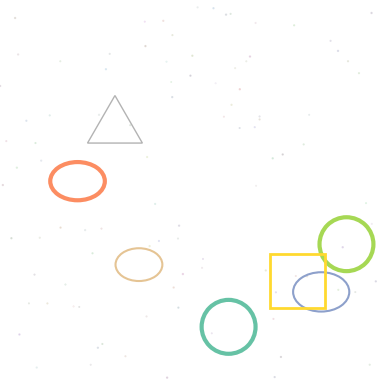[{"shape": "circle", "thickness": 3, "radius": 0.35, "center": [0.594, 0.151]}, {"shape": "oval", "thickness": 3, "radius": 0.35, "center": [0.201, 0.529]}, {"shape": "oval", "thickness": 1.5, "radius": 0.36, "center": [0.834, 0.242]}, {"shape": "circle", "thickness": 3, "radius": 0.35, "center": [0.9, 0.366]}, {"shape": "square", "thickness": 2, "radius": 0.36, "center": [0.772, 0.27]}, {"shape": "oval", "thickness": 1.5, "radius": 0.3, "center": [0.361, 0.313]}, {"shape": "triangle", "thickness": 1, "radius": 0.41, "center": [0.299, 0.67]}]